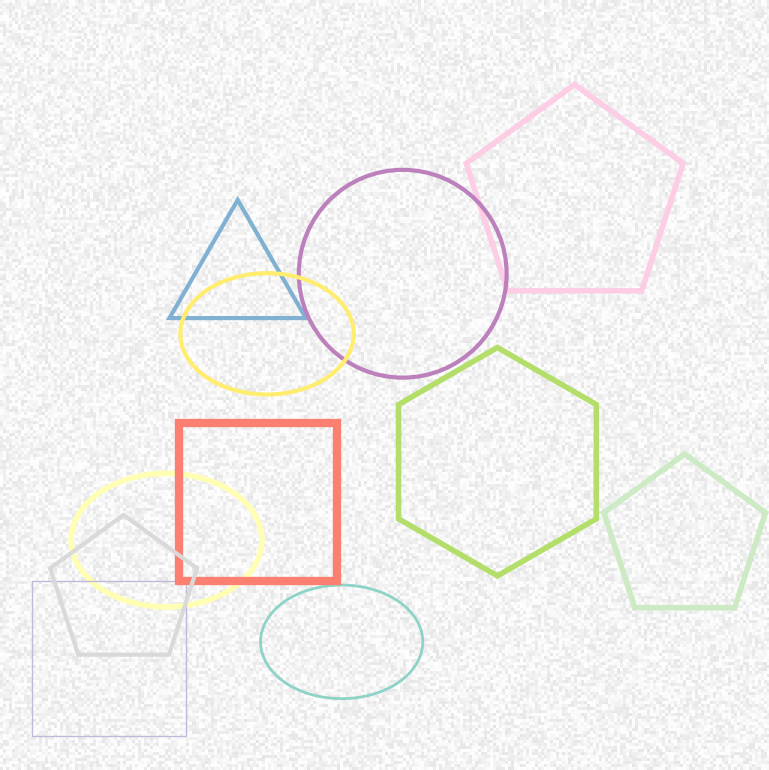[{"shape": "oval", "thickness": 1, "radius": 0.53, "center": [0.444, 0.166]}, {"shape": "oval", "thickness": 2, "radius": 0.62, "center": [0.216, 0.298]}, {"shape": "square", "thickness": 0.5, "radius": 0.5, "center": [0.141, 0.145]}, {"shape": "square", "thickness": 3, "radius": 0.51, "center": [0.335, 0.348]}, {"shape": "triangle", "thickness": 1.5, "radius": 0.51, "center": [0.309, 0.638]}, {"shape": "hexagon", "thickness": 2, "radius": 0.74, "center": [0.646, 0.4]}, {"shape": "pentagon", "thickness": 2, "radius": 0.74, "center": [0.746, 0.742]}, {"shape": "pentagon", "thickness": 1.5, "radius": 0.5, "center": [0.16, 0.231]}, {"shape": "circle", "thickness": 1.5, "radius": 0.67, "center": [0.523, 0.645]}, {"shape": "pentagon", "thickness": 2, "radius": 0.55, "center": [0.889, 0.3]}, {"shape": "oval", "thickness": 1.5, "radius": 0.56, "center": [0.347, 0.566]}]